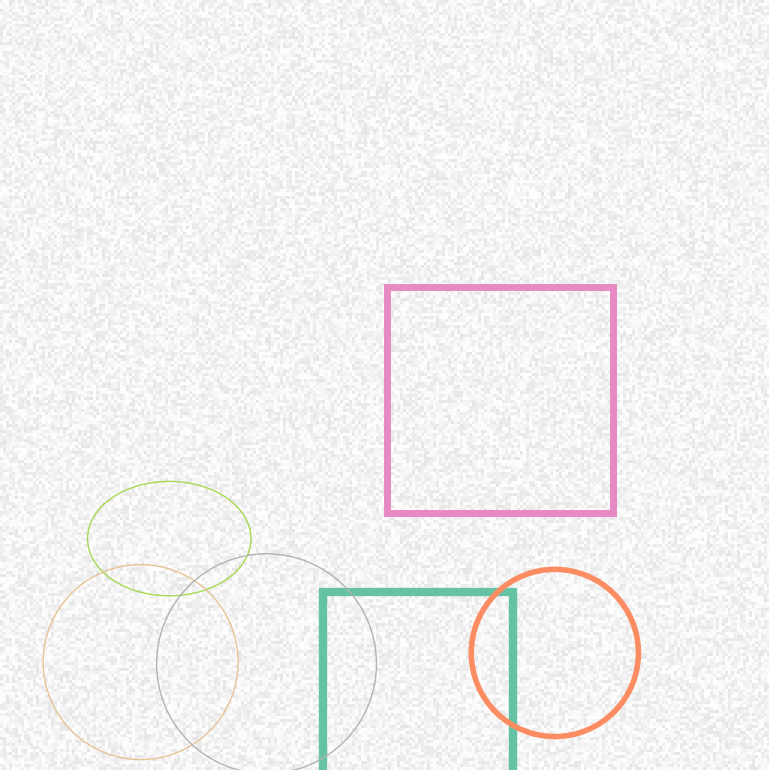[{"shape": "square", "thickness": 3, "radius": 0.62, "center": [0.543, 0.108]}, {"shape": "circle", "thickness": 2, "radius": 0.54, "center": [0.721, 0.152]}, {"shape": "square", "thickness": 2.5, "radius": 0.73, "center": [0.65, 0.48]}, {"shape": "oval", "thickness": 0.5, "radius": 0.53, "center": [0.22, 0.301]}, {"shape": "circle", "thickness": 0.5, "radius": 0.63, "center": [0.183, 0.14]}, {"shape": "circle", "thickness": 0.5, "radius": 0.71, "center": [0.346, 0.138]}]